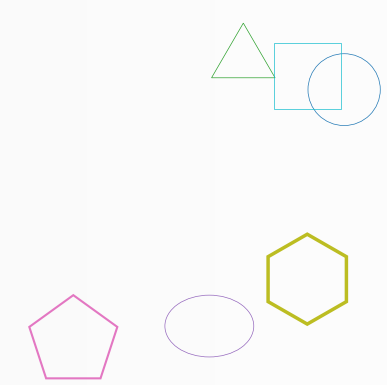[{"shape": "circle", "thickness": 0.5, "radius": 0.47, "center": [0.888, 0.767]}, {"shape": "triangle", "thickness": 0.5, "radius": 0.47, "center": [0.628, 0.845]}, {"shape": "oval", "thickness": 0.5, "radius": 0.57, "center": [0.54, 0.153]}, {"shape": "pentagon", "thickness": 1.5, "radius": 0.6, "center": [0.189, 0.114]}, {"shape": "hexagon", "thickness": 2.5, "radius": 0.58, "center": [0.793, 0.275]}, {"shape": "square", "thickness": 0.5, "radius": 0.43, "center": [0.794, 0.802]}]